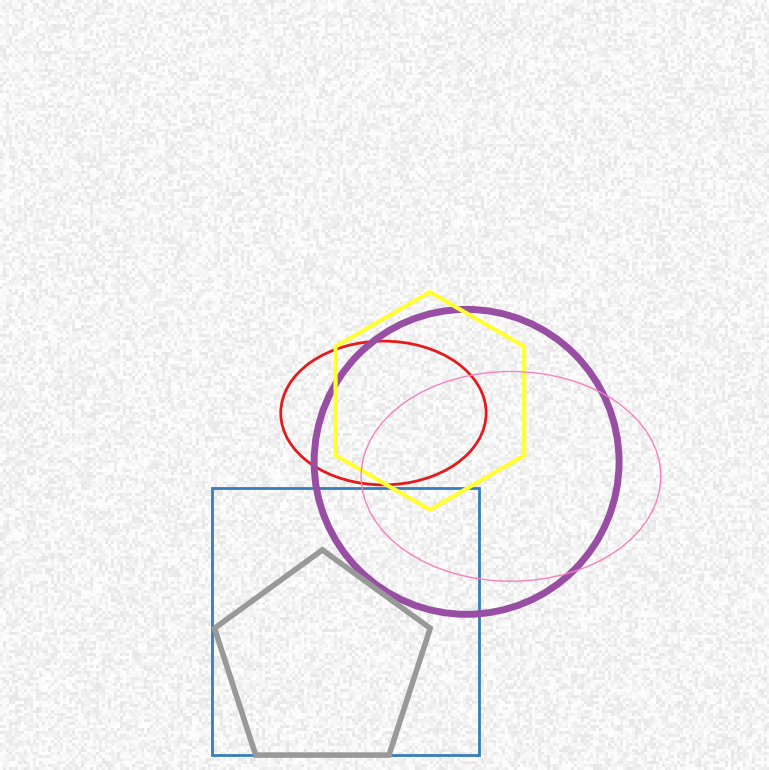[{"shape": "oval", "thickness": 1, "radius": 0.67, "center": [0.498, 0.464]}, {"shape": "square", "thickness": 1, "radius": 0.87, "center": [0.449, 0.193]}, {"shape": "circle", "thickness": 2.5, "radius": 0.99, "center": [0.606, 0.4]}, {"shape": "hexagon", "thickness": 1.5, "radius": 0.71, "center": [0.558, 0.479]}, {"shape": "oval", "thickness": 0.5, "radius": 0.97, "center": [0.664, 0.381]}, {"shape": "pentagon", "thickness": 2, "radius": 0.74, "center": [0.419, 0.139]}]